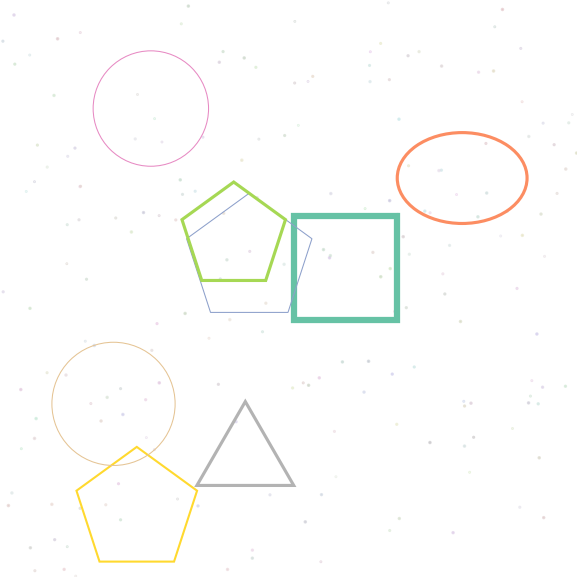[{"shape": "square", "thickness": 3, "radius": 0.45, "center": [0.599, 0.535]}, {"shape": "oval", "thickness": 1.5, "radius": 0.56, "center": [0.8, 0.691]}, {"shape": "pentagon", "thickness": 0.5, "radius": 0.57, "center": [0.432, 0.55]}, {"shape": "circle", "thickness": 0.5, "radius": 0.5, "center": [0.261, 0.811]}, {"shape": "pentagon", "thickness": 1.5, "radius": 0.47, "center": [0.405, 0.59]}, {"shape": "pentagon", "thickness": 1, "radius": 0.55, "center": [0.237, 0.115]}, {"shape": "circle", "thickness": 0.5, "radius": 0.53, "center": [0.197, 0.3]}, {"shape": "triangle", "thickness": 1.5, "radius": 0.48, "center": [0.425, 0.207]}]